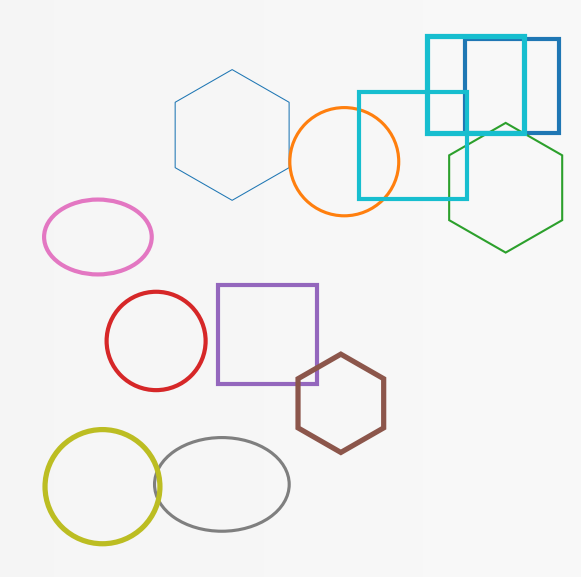[{"shape": "square", "thickness": 2, "radius": 0.41, "center": [0.881, 0.85]}, {"shape": "hexagon", "thickness": 0.5, "radius": 0.57, "center": [0.399, 0.765]}, {"shape": "circle", "thickness": 1.5, "radius": 0.47, "center": [0.592, 0.719]}, {"shape": "hexagon", "thickness": 1, "radius": 0.56, "center": [0.87, 0.674]}, {"shape": "circle", "thickness": 2, "radius": 0.43, "center": [0.269, 0.409]}, {"shape": "square", "thickness": 2, "radius": 0.43, "center": [0.46, 0.421]}, {"shape": "hexagon", "thickness": 2.5, "radius": 0.43, "center": [0.586, 0.301]}, {"shape": "oval", "thickness": 2, "radius": 0.46, "center": [0.168, 0.589]}, {"shape": "oval", "thickness": 1.5, "radius": 0.58, "center": [0.382, 0.16]}, {"shape": "circle", "thickness": 2.5, "radius": 0.49, "center": [0.176, 0.156]}, {"shape": "square", "thickness": 2, "radius": 0.46, "center": [0.71, 0.747]}, {"shape": "square", "thickness": 2.5, "radius": 0.42, "center": [0.818, 0.853]}]